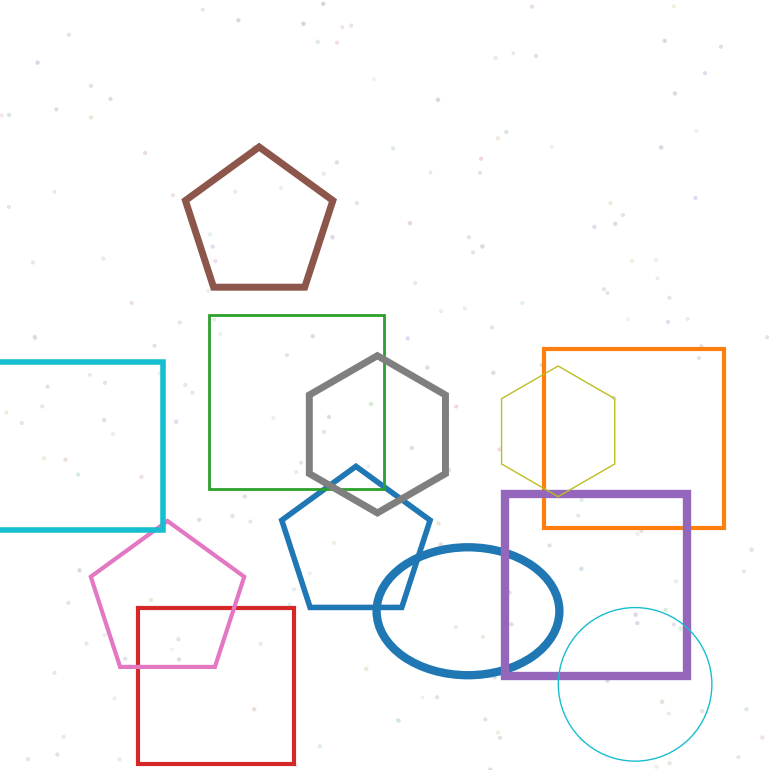[{"shape": "pentagon", "thickness": 2, "radius": 0.51, "center": [0.462, 0.293]}, {"shape": "oval", "thickness": 3, "radius": 0.59, "center": [0.608, 0.206]}, {"shape": "square", "thickness": 1.5, "radius": 0.58, "center": [0.823, 0.43]}, {"shape": "square", "thickness": 1, "radius": 0.57, "center": [0.385, 0.478]}, {"shape": "square", "thickness": 1.5, "radius": 0.51, "center": [0.28, 0.109]}, {"shape": "square", "thickness": 3, "radius": 0.59, "center": [0.775, 0.24]}, {"shape": "pentagon", "thickness": 2.5, "radius": 0.5, "center": [0.337, 0.708]}, {"shape": "pentagon", "thickness": 1.5, "radius": 0.52, "center": [0.218, 0.219]}, {"shape": "hexagon", "thickness": 2.5, "radius": 0.51, "center": [0.49, 0.436]}, {"shape": "hexagon", "thickness": 0.5, "radius": 0.42, "center": [0.725, 0.44]}, {"shape": "square", "thickness": 2, "radius": 0.54, "center": [0.103, 0.421]}, {"shape": "circle", "thickness": 0.5, "radius": 0.5, "center": [0.825, 0.111]}]